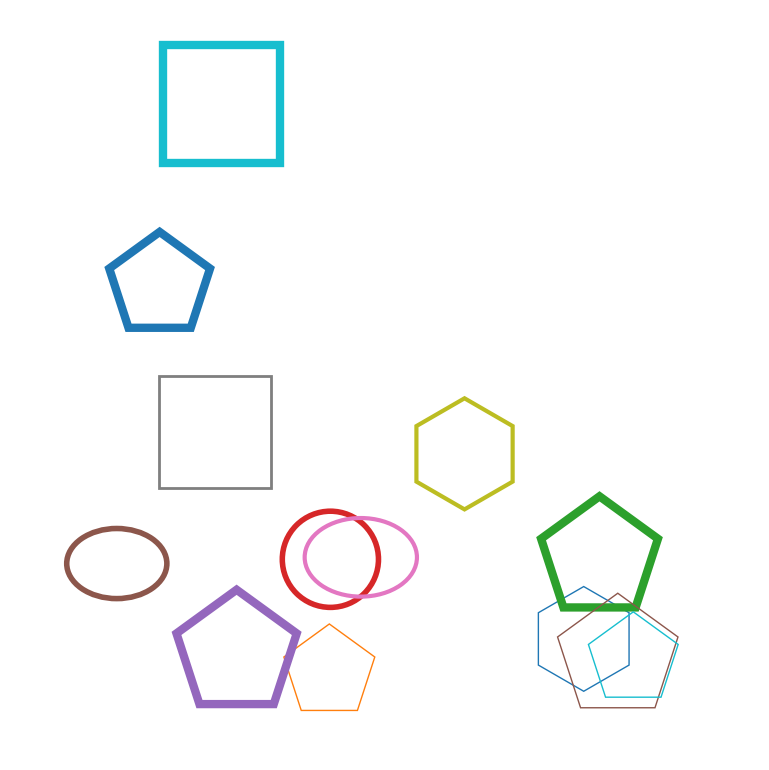[{"shape": "hexagon", "thickness": 0.5, "radius": 0.34, "center": [0.758, 0.17]}, {"shape": "pentagon", "thickness": 3, "radius": 0.34, "center": [0.207, 0.63]}, {"shape": "pentagon", "thickness": 0.5, "radius": 0.31, "center": [0.428, 0.128]}, {"shape": "pentagon", "thickness": 3, "radius": 0.4, "center": [0.779, 0.276]}, {"shape": "circle", "thickness": 2, "radius": 0.31, "center": [0.429, 0.274]}, {"shape": "pentagon", "thickness": 3, "radius": 0.41, "center": [0.307, 0.152]}, {"shape": "pentagon", "thickness": 0.5, "radius": 0.41, "center": [0.802, 0.147]}, {"shape": "oval", "thickness": 2, "radius": 0.33, "center": [0.152, 0.268]}, {"shape": "oval", "thickness": 1.5, "radius": 0.36, "center": [0.469, 0.276]}, {"shape": "square", "thickness": 1, "radius": 0.36, "center": [0.279, 0.439]}, {"shape": "hexagon", "thickness": 1.5, "radius": 0.36, "center": [0.603, 0.411]}, {"shape": "square", "thickness": 3, "radius": 0.38, "center": [0.288, 0.865]}, {"shape": "pentagon", "thickness": 0.5, "radius": 0.31, "center": [0.822, 0.144]}]